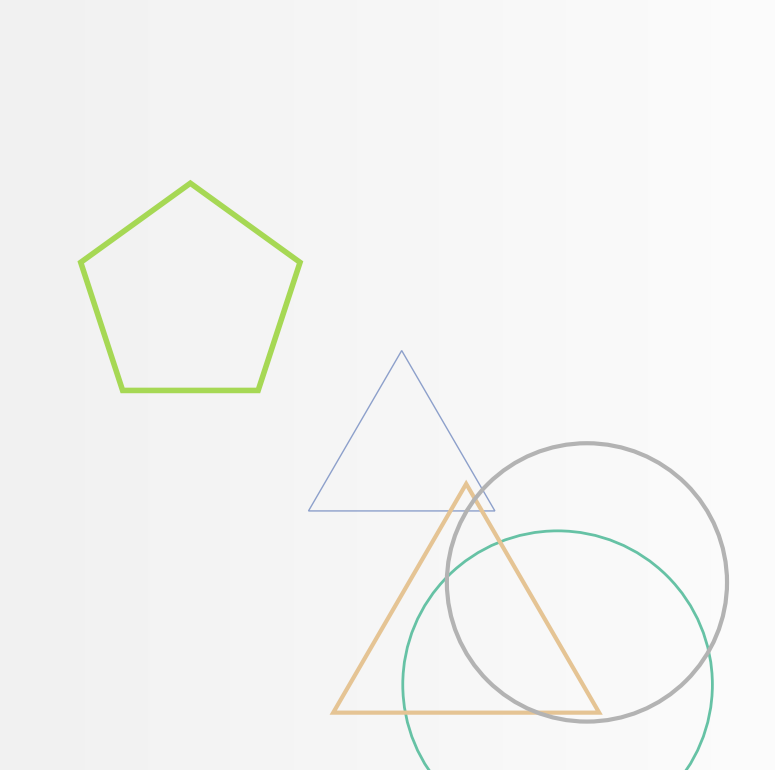[{"shape": "circle", "thickness": 1, "radius": 1.0, "center": [0.719, 0.111]}, {"shape": "triangle", "thickness": 0.5, "radius": 0.69, "center": [0.518, 0.406]}, {"shape": "pentagon", "thickness": 2, "radius": 0.74, "center": [0.246, 0.613]}, {"shape": "triangle", "thickness": 1.5, "radius": 0.99, "center": [0.602, 0.174]}, {"shape": "circle", "thickness": 1.5, "radius": 0.9, "center": [0.757, 0.244]}]